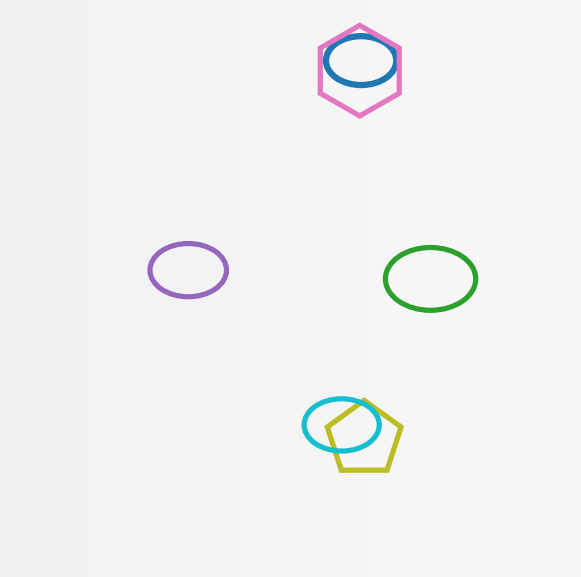[{"shape": "oval", "thickness": 3, "radius": 0.3, "center": [0.621, 0.894]}, {"shape": "oval", "thickness": 2.5, "radius": 0.39, "center": [0.741, 0.516]}, {"shape": "oval", "thickness": 2.5, "radius": 0.33, "center": [0.324, 0.531]}, {"shape": "hexagon", "thickness": 2.5, "radius": 0.39, "center": [0.619, 0.877]}, {"shape": "pentagon", "thickness": 2.5, "radius": 0.33, "center": [0.627, 0.239]}, {"shape": "oval", "thickness": 2.5, "radius": 0.32, "center": [0.588, 0.263]}]